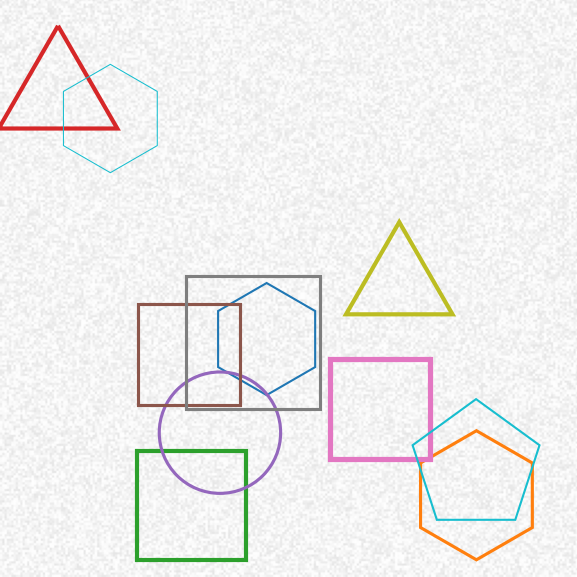[{"shape": "hexagon", "thickness": 1, "radius": 0.49, "center": [0.462, 0.412]}, {"shape": "hexagon", "thickness": 1.5, "radius": 0.56, "center": [0.825, 0.142]}, {"shape": "square", "thickness": 2, "radius": 0.47, "center": [0.332, 0.124]}, {"shape": "triangle", "thickness": 2, "radius": 0.59, "center": [0.1, 0.836]}, {"shape": "circle", "thickness": 1.5, "radius": 0.53, "center": [0.381, 0.25]}, {"shape": "square", "thickness": 1.5, "radius": 0.44, "center": [0.327, 0.385]}, {"shape": "square", "thickness": 2.5, "radius": 0.44, "center": [0.658, 0.291]}, {"shape": "square", "thickness": 1.5, "radius": 0.58, "center": [0.439, 0.406]}, {"shape": "triangle", "thickness": 2, "radius": 0.53, "center": [0.691, 0.508]}, {"shape": "pentagon", "thickness": 1, "radius": 0.58, "center": [0.824, 0.192]}, {"shape": "hexagon", "thickness": 0.5, "radius": 0.47, "center": [0.191, 0.794]}]